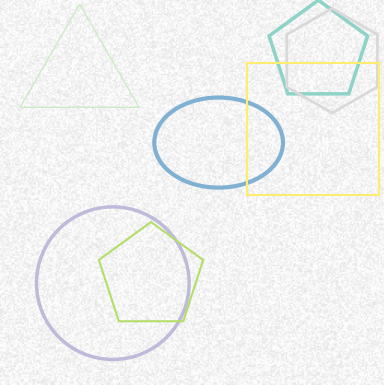[{"shape": "pentagon", "thickness": 2.5, "radius": 0.67, "center": [0.827, 0.865]}, {"shape": "circle", "thickness": 2.5, "radius": 0.99, "center": [0.293, 0.264]}, {"shape": "oval", "thickness": 3, "radius": 0.84, "center": [0.568, 0.63]}, {"shape": "pentagon", "thickness": 1.5, "radius": 0.71, "center": [0.392, 0.281]}, {"shape": "hexagon", "thickness": 2, "radius": 0.68, "center": [0.863, 0.842]}, {"shape": "triangle", "thickness": 1, "radius": 0.89, "center": [0.207, 0.811]}, {"shape": "square", "thickness": 1.5, "radius": 0.86, "center": [0.813, 0.665]}]